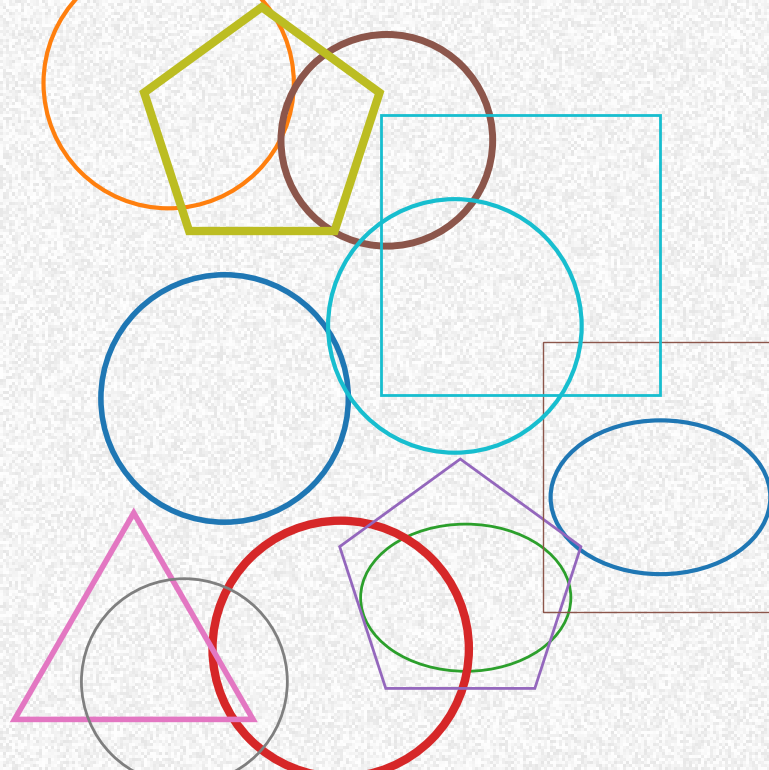[{"shape": "oval", "thickness": 1.5, "radius": 0.71, "center": [0.858, 0.354]}, {"shape": "circle", "thickness": 2, "radius": 0.8, "center": [0.292, 0.483]}, {"shape": "circle", "thickness": 1.5, "radius": 0.81, "center": [0.219, 0.892]}, {"shape": "oval", "thickness": 1, "radius": 0.68, "center": [0.605, 0.224]}, {"shape": "circle", "thickness": 3, "radius": 0.83, "center": [0.442, 0.157]}, {"shape": "pentagon", "thickness": 1, "radius": 0.82, "center": [0.598, 0.239]}, {"shape": "circle", "thickness": 2.5, "radius": 0.69, "center": [0.502, 0.818]}, {"shape": "square", "thickness": 0.5, "radius": 0.88, "center": [0.881, 0.38]}, {"shape": "triangle", "thickness": 2, "radius": 0.89, "center": [0.174, 0.155]}, {"shape": "circle", "thickness": 1, "radius": 0.67, "center": [0.239, 0.115]}, {"shape": "pentagon", "thickness": 3, "radius": 0.8, "center": [0.34, 0.83]}, {"shape": "circle", "thickness": 1.5, "radius": 0.82, "center": [0.591, 0.577]}, {"shape": "square", "thickness": 1, "radius": 0.91, "center": [0.676, 0.669]}]